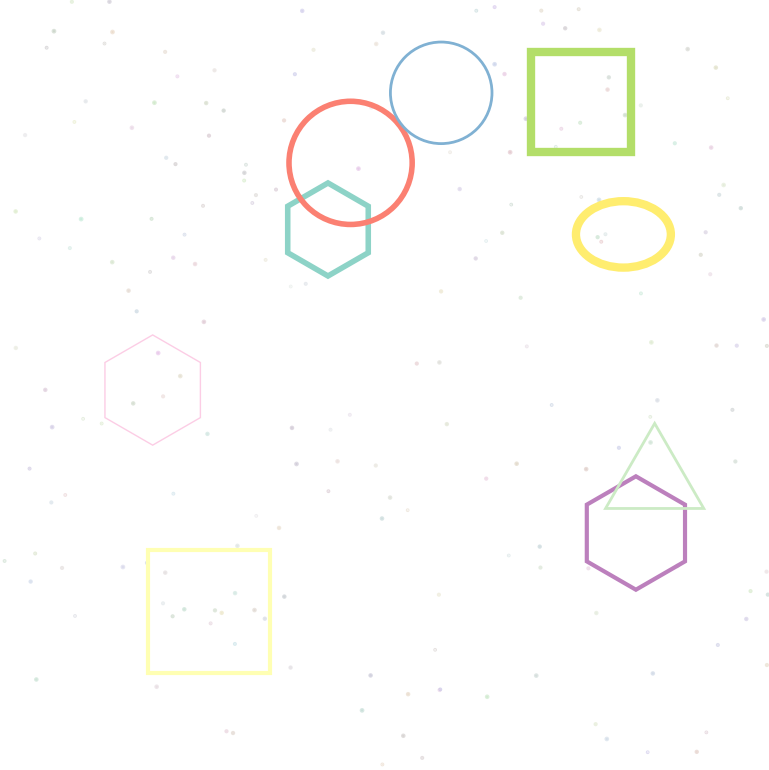[{"shape": "hexagon", "thickness": 2, "radius": 0.3, "center": [0.426, 0.702]}, {"shape": "square", "thickness": 1.5, "radius": 0.4, "center": [0.271, 0.206]}, {"shape": "circle", "thickness": 2, "radius": 0.4, "center": [0.455, 0.788]}, {"shape": "circle", "thickness": 1, "radius": 0.33, "center": [0.573, 0.879]}, {"shape": "square", "thickness": 3, "radius": 0.33, "center": [0.755, 0.867]}, {"shape": "hexagon", "thickness": 0.5, "radius": 0.36, "center": [0.198, 0.493]}, {"shape": "hexagon", "thickness": 1.5, "radius": 0.37, "center": [0.826, 0.308]}, {"shape": "triangle", "thickness": 1, "radius": 0.37, "center": [0.85, 0.376]}, {"shape": "oval", "thickness": 3, "radius": 0.31, "center": [0.81, 0.696]}]